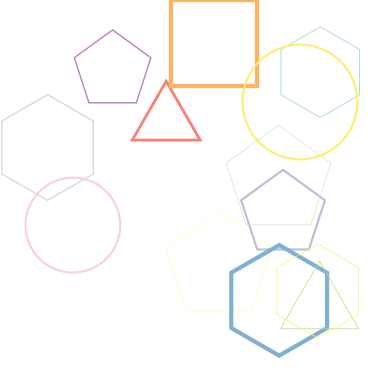[{"shape": "hexagon", "thickness": 0.5, "radius": 0.59, "center": [0.832, 0.813]}, {"shape": "pentagon", "thickness": 0.5, "radius": 0.72, "center": [0.569, 0.309]}, {"shape": "pentagon", "thickness": 1.5, "radius": 0.57, "center": [0.735, 0.445]}, {"shape": "triangle", "thickness": 2, "radius": 0.51, "center": [0.432, 0.687]}, {"shape": "hexagon", "thickness": 3, "radius": 0.72, "center": [0.725, 0.22]}, {"shape": "square", "thickness": 3, "radius": 0.56, "center": [0.555, 0.888]}, {"shape": "triangle", "thickness": 0.5, "radius": 0.59, "center": [0.83, 0.205]}, {"shape": "circle", "thickness": 1.5, "radius": 0.62, "center": [0.189, 0.415]}, {"shape": "hexagon", "thickness": 1, "radius": 0.69, "center": [0.124, 0.617]}, {"shape": "pentagon", "thickness": 1, "radius": 0.52, "center": [0.292, 0.818]}, {"shape": "pentagon", "thickness": 0.5, "radius": 0.72, "center": [0.723, 0.532]}, {"shape": "circle", "thickness": 1.5, "radius": 0.74, "center": [0.779, 0.735]}, {"shape": "hexagon", "thickness": 0.5, "radius": 0.61, "center": [0.825, 0.244]}]